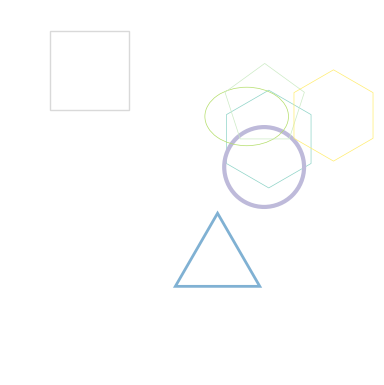[{"shape": "hexagon", "thickness": 0.5, "radius": 0.63, "center": [0.698, 0.639]}, {"shape": "circle", "thickness": 3, "radius": 0.52, "center": [0.686, 0.566]}, {"shape": "triangle", "thickness": 2, "radius": 0.63, "center": [0.565, 0.32]}, {"shape": "oval", "thickness": 0.5, "radius": 0.54, "center": [0.641, 0.697]}, {"shape": "square", "thickness": 1, "radius": 0.52, "center": [0.232, 0.817]}, {"shape": "pentagon", "thickness": 0.5, "radius": 0.54, "center": [0.688, 0.727]}, {"shape": "hexagon", "thickness": 0.5, "radius": 0.59, "center": [0.866, 0.7]}]